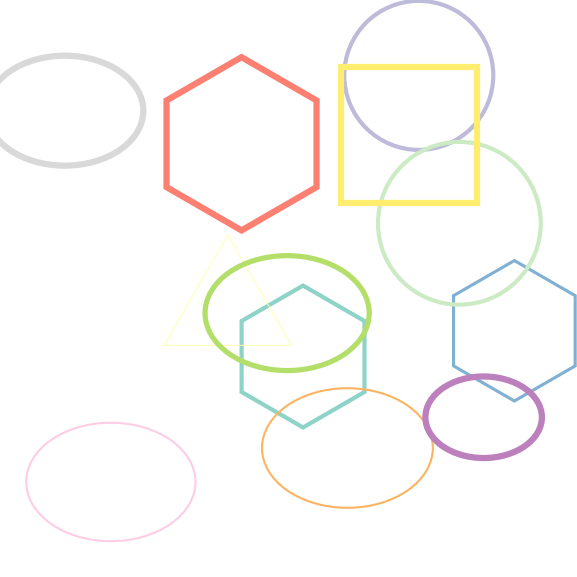[{"shape": "hexagon", "thickness": 2, "radius": 0.61, "center": [0.525, 0.382]}, {"shape": "triangle", "thickness": 0.5, "radius": 0.64, "center": [0.394, 0.465]}, {"shape": "circle", "thickness": 2, "radius": 0.65, "center": [0.725, 0.869]}, {"shape": "hexagon", "thickness": 3, "radius": 0.75, "center": [0.418, 0.75]}, {"shape": "hexagon", "thickness": 1.5, "radius": 0.61, "center": [0.891, 0.426]}, {"shape": "oval", "thickness": 1, "radius": 0.74, "center": [0.602, 0.223]}, {"shape": "oval", "thickness": 2.5, "radius": 0.71, "center": [0.497, 0.457]}, {"shape": "oval", "thickness": 1, "radius": 0.73, "center": [0.192, 0.165]}, {"shape": "oval", "thickness": 3, "radius": 0.68, "center": [0.112, 0.808]}, {"shape": "oval", "thickness": 3, "radius": 0.5, "center": [0.837, 0.277]}, {"shape": "circle", "thickness": 2, "radius": 0.7, "center": [0.795, 0.612]}, {"shape": "square", "thickness": 3, "radius": 0.59, "center": [0.707, 0.765]}]